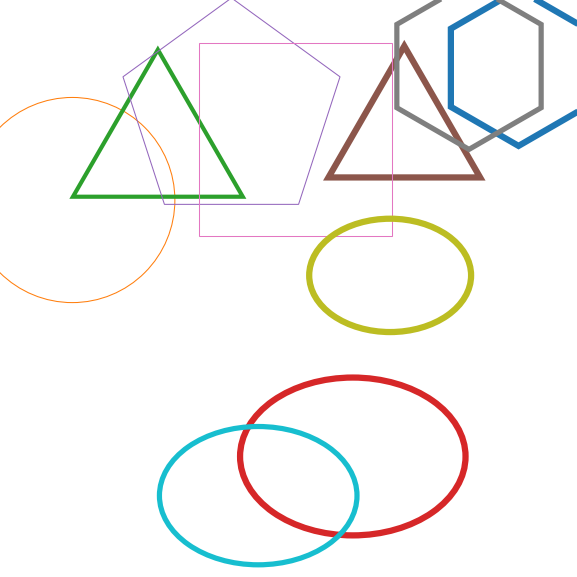[{"shape": "hexagon", "thickness": 3, "radius": 0.68, "center": [0.898, 0.882]}, {"shape": "circle", "thickness": 0.5, "radius": 0.89, "center": [0.125, 0.653]}, {"shape": "triangle", "thickness": 2, "radius": 0.85, "center": [0.273, 0.743]}, {"shape": "oval", "thickness": 3, "radius": 0.98, "center": [0.611, 0.209]}, {"shape": "pentagon", "thickness": 0.5, "radius": 0.99, "center": [0.401, 0.805]}, {"shape": "triangle", "thickness": 3, "radius": 0.76, "center": [0.7, 0.768]}, {"shape": "square", "thickness": 0.5, "radius": 0.84, "center": [0.511, 0.758]}, {"shape": "hexagon", "thickness": 2.5, "radius": 0.72, "center": [0.812, 0.885]}, {"shape": "oval", "thickness": 3, "radius": 0.7, "center": [0.676, 0.522]}, {"shape": "oval", "thickness": 2.5, "radius": 0.86, "center": [0.447, 0.141]}]